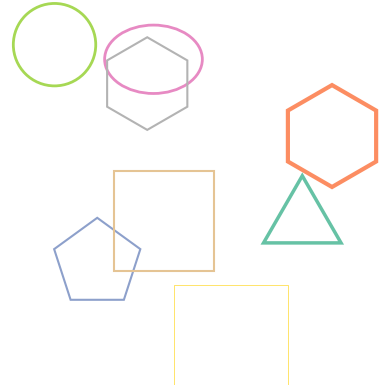[{"shape": "triangle", "thickness": 2.5, "radius": 0.58, "center": [0.785, 0.427]}, {"shape": "hexagon", "thickness": 3, "radius": 0.66, "center": [0.862, 0.647]}, {"shape": "pentagon", "thickness": 1.5, "radius": 0.59, "center": [0.253, 0.317]}, {"shape": "oval", "thickness": 2, "radius": 0.63, "center": [0.399, 0.846]}, {"shape": "circle", "thickness": 2, "radius": 0.54, "center": [0.142, 0.884]}, {"shape": "square", "thickness": 0.5, "radius": 0.74, "center": [0.6, 0.111]}, {"shape": "square", "thickness": 1.5, "radius": 0.65, "center": [0.426, 0.427]}, {"shape": "hexagon", "thickness": 1.5, "radius": 0.6, "center": [0.382, 0.783]}]